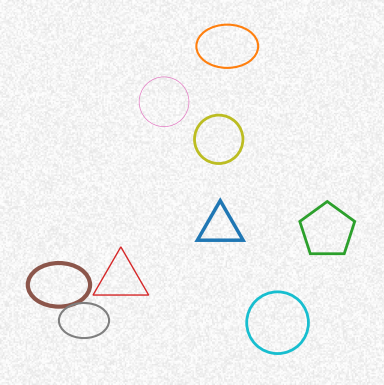[{"shape": "triangle", "thickness": 2.5, "radius": 0.34, "center": [0.572, 0.41]}, {"shape": "oval", "thickness": 1.5, "radius": 0.4, "center": [0.59, 0.88]}, {"shape": "pentagon", "thickness": 2, "radius": 0.37, "center": [0.85, 0.402]}, {"shape": "triangle", "thickness": 1, "radius": 0.42, "center": [0.314, 0.275]}, {"shape": "oval", "thickness": 3, "radius": 0.4, "center": [0.153, 0.26]}, {"shape": "circle", "thickness": 0.5, "radius": 0.32, "center": [0.426, 0.736]}, {"shape": "oval", "thickness": 1.5, "radius": 0.33, "center": [0.218, 0.167]}, {"shape": "circle", "thickness": 2, "radius": 0.31, "center": [0.568, 0.638]}, {"shape": "circle", "thickness": 2, "radius": 0.4, "center": [0.721, 0.162]}]